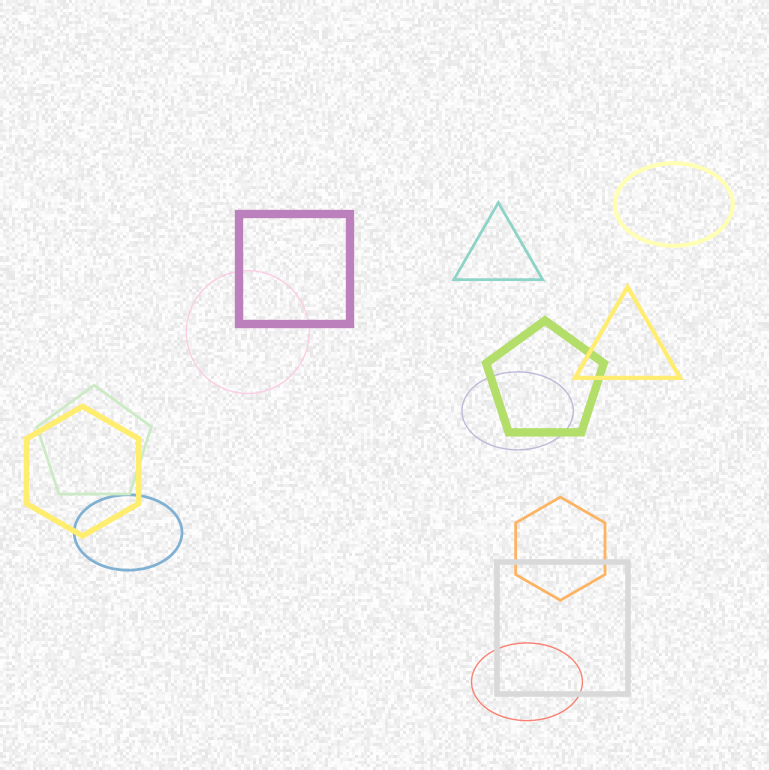[{"shape": "triangle", "thickness": 1, "radius": 0.33, "center": [0.647, 0.67]}, {"shape": "oval", "thickness": 1.5, "radius": 0.38, "center": [0.875, 0.734]}, {"shape": "oval", "thickness": 0.5, "radius": 0.36, "center": [0.672, 0.466]}, {"shape": "oval", "thickness": 0.5, "radius": 0.36, "center": [0.684, 0.115]}, {"shape": "oval", "thickness": 1, "radius": 0.35, "center": [0.166, 0.308]}, {"shape": "hexagon", "thickness": 1, "radius": 0.34, "center": [0.728, 0.287]}, {"shape": "pentagon", "thickness": 3, "radius": 0.4, "center": [0.708, 0.503]}, {"shape": "circle", "thickness": 0.5, "radius": 0.4, "center": [0.322, 0.569]}, {"shape": "square", "thickness": 2, "radius": 0.43, "center": [0.731, 0.184]}, {"shape": "square", "thickness": 3, "radius": 0.36, "center": [0.382, 0.651]}, {"shape": "pentagon", "thickness": 1, "radius": 0.39, "center": [0.122, 0.422]}, {"shape": "triangle", "thickness": 1.5, "radius": 0.39, "center": [0.815, 0.549]}, {"shape": "hexagon", "thickness": 2, "radius": 0.42, "center": [0.107, 0.388]}]